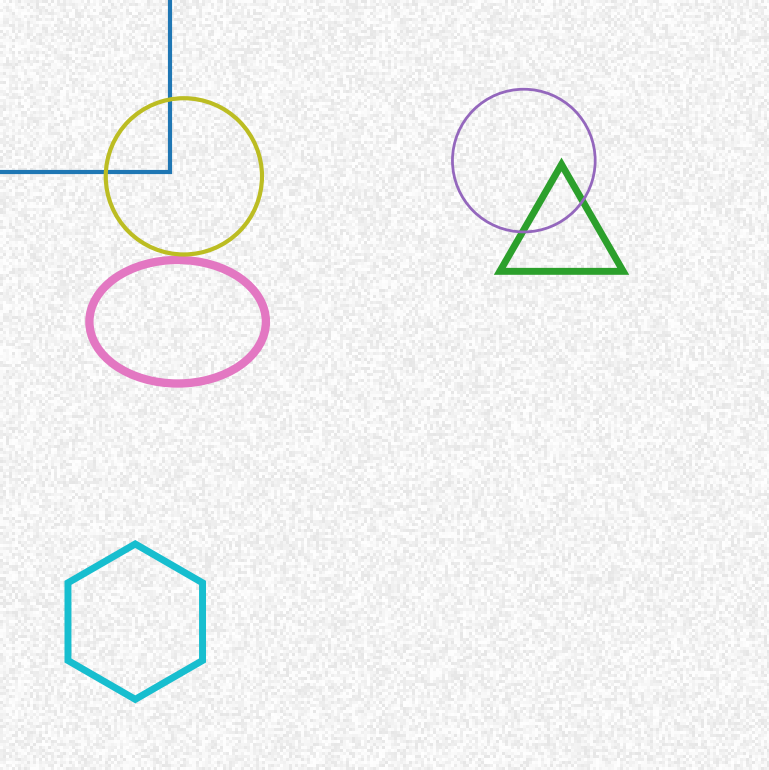[{"shape": "square", "thickness": 1.5, "radius": 0.6, "center": [0.101, 0.896]}, {"shape": "triangle", "thickness": 2.5, "radius": 0.46, "center": [0.729, 0.694]}, {"shape": "circle", "thickness": 1, "radius": 0.46, "center": [0.68, 0.791]}, {"shape": "oval", "thickness": 3, "radius": 0.57, "center": [0.231, 0.582]}, {"shape": "circle", "thickness": 1.5, "radius": 0.51, "center": [0.239, 0.771]}, {"shape": "hexagon", "thickness": 2.5, "radius": 0.5, "center": [0.176, 0.193]}]